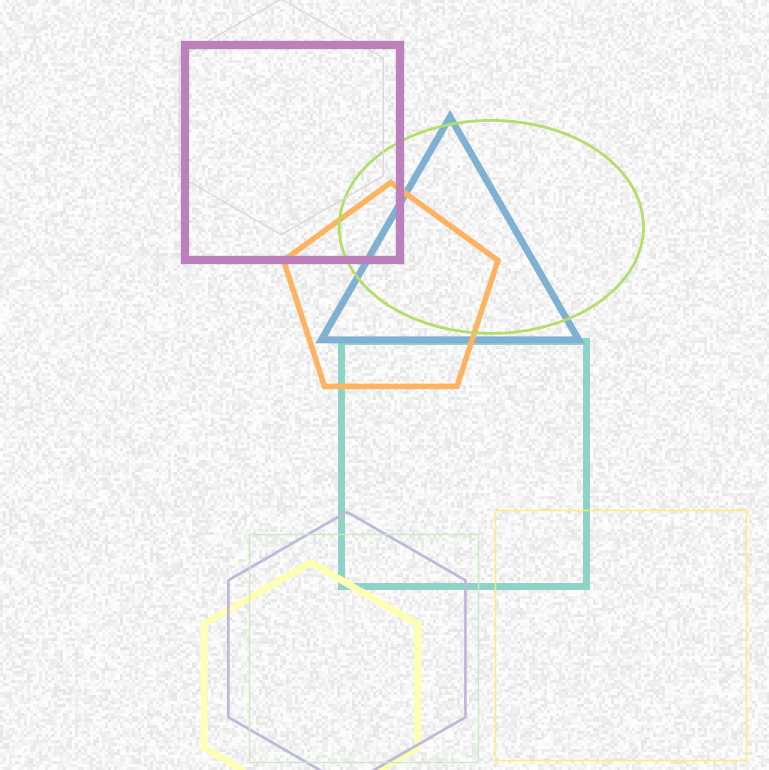[{"shape": "square", "thickness": 2.5, "radius": 0.79, "center": [0.602, 0.398]}, {"shape": "hexagon", "thickness": 2.5, "radius": 0.8, "center": [0.404, 0.109]}, {"shape": "hexagon", "thickness": 1, "radius": 0.89, "center": [0.45, 0.157]}, {"shape": "triangle", "thickness": 2.5, "radius": 0.97, "center": [0.584, 0.655]}, {"shape": "pentagon", "thickness": 2, "radius": 0.73, "center": [0.508, 0.617]}, {"shape": "oval", "thickness": 1, "radius": 0.99, "center": [0.638, 0.705]}, {"shape": "hexagon", "thickness": 0.5, "radius": 0.77, "center": [0.365, 0.848]}, {"shape": "square", "thickness": 3, "radius": 0.7, "center": [0.38, 0.802]}, {"shape": "square", "thickness": 0.5, "radius": 0.74, "center": [0.472, 0.158]}, {"shape": "square", "thickness": 0.5, "radius": 0.81, "center": [0.806, 0.176]}]